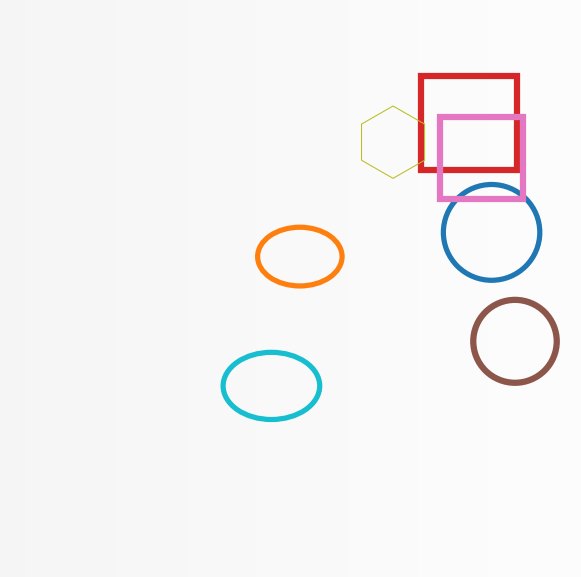[{"shape": "circle", "thickness": 2.5, "radius": 0.41, "center": [0.846, 0.597]}, {"shape": "oval", "thickness": 2.5, "radius": 0.36, "center": [0.516, 0.555]}, {"shape": "square", "thickness": 3, "radius": 0.41, "center": [0.807, 0.786]}, {"shape": "circle", "thickness": 3, "radius": 0.36, "center": [0.886, 0.408]}, {"shape": "square", "thickness": 3, "radius": 0.36, "center": [0.828, 0.726]}, {"shape": "hexagon", "thickness": 0.5, "radius": 0.31, "center": [0.676, 0.753]}, {"shape": "oval", "thickness": 2.5, "radius": 0.42, "center": [0.467, 0.331]}]